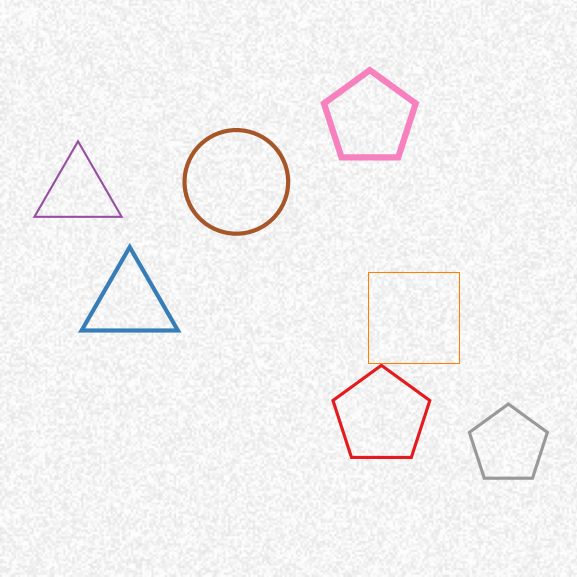[{"shape": "pentagon", "thickness": 1.5, "radius": 0.44, "center": [0.66, 0.278]}, {"shape": "triangle", "thickness": 2, "radius": 0.48, "center": [0.225, 0.475]}, {"shape": "triangle", "thickness": 1, "radius": 0.44, "center": [0.135, 0.667]}, {"shape": "square", "thickness": 0.5, "radius": 0.39, "center": [0.716, 0.449]}, {"shape": "circle", "thickness": 2, "radius": 0.45, "center": [0.409, 0.684]}, {"shape": "pentagon", "thickness": 3, "radius": 0.42, "center": [0.64, 0.794]}, {"shape": "pentagon", "thickness": 1.5, "radius": 0.36, "center": [0.88, 0.228]}]